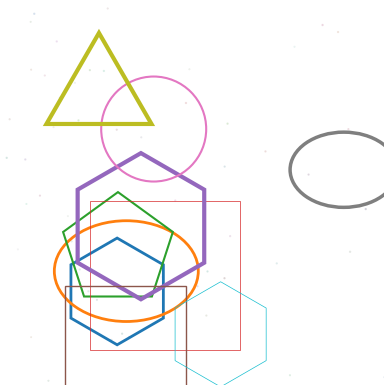[{"shape": "hexagon", "thickness": 2, "radius": 0.69, "center": [0.304, 0.243]}, {"shape": "oval", "thickness": 2, "radius": 0.93, "center": [0.328, 0.296]}, {"shape": "pentagon", "thickness": 1.5, "radius": 0.75, "center": [0.306, 0.351]}, {"shape": "square", "thickness": 0.5, "radius": 0.97, "center": [0.428, 0.284]}, {"shape": "hexagon", "thickness": 3, "radius": 0.95, "center": [0.366, 0.412]}, {"shape": "square", "thickness": 1, "radius": 0.78, "center": [0.326, 0.101]}, {"shape": "circle", "thickness": 1.5, "radius": 0.68, "center": [0.399, 0.665]}, {"shape": "oval", "thickness": 2.5, "radius": 0.7, "center": [0.893, 0.559]}, {"shape": "triangle", "thickness": 3, "radius": 0.79, "center": [0.257, 0.757]}, {"shape": "hexagon", "thickness": 0.5, "radius": 0.68, "center": [0.573, 0.132]}]